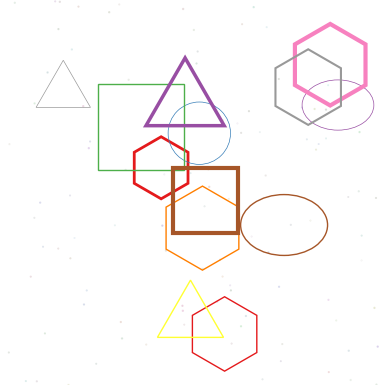[{"shape": "hexagon", "thickness": 1, "radius": 0.48, "center": [0.583, 0.133]}, {"shape": "hexagon", "thickness": 2, "radius": 0.4, "center": [0.419, 0.564]}, {"shape": "circle", "thickness": 0.5, "radius": 0.41, "center": [0.518, 0.654]}, {"shape": "square", "thickness": 1, "radius": 0.56, "center": [0.366, 0.67]}, {"shape": "oval", "thickness": 0.5, "radius": 0.47, "center": [0.878, 0.727]}, {"shape": "triangle", "thickness": 2.5, "radius": 0.59, "center": [0.481, 0.732]}, {"shape": "hexagon", "thickness": 1, "radius": 0.55, "center": [0.526, 0.407]}, {"shape": "triangle", "thickness": 1, "radius": 0.5, "center": [0.495, 0.173]}, {"shape": "oval", "thickness": 1, "radius": 0.56, "center": [0.738, 0.416]}, {"shape": "square", "thickness": 3, "radius": 0.43, "center": [0.534, 0.479]}, {"shape": "hexagon", "thickness": 3, "radius": 0.53, "center": [0.858, 0.832]}, {"shape": "hexagon", "thickness": 1.5, "radius": 0.49, "center": [0.801, 0.774]}, {"shape": "triangle", "thickness": 0.5, "radius": 0.41, "center": [0.164, 0.762]}]